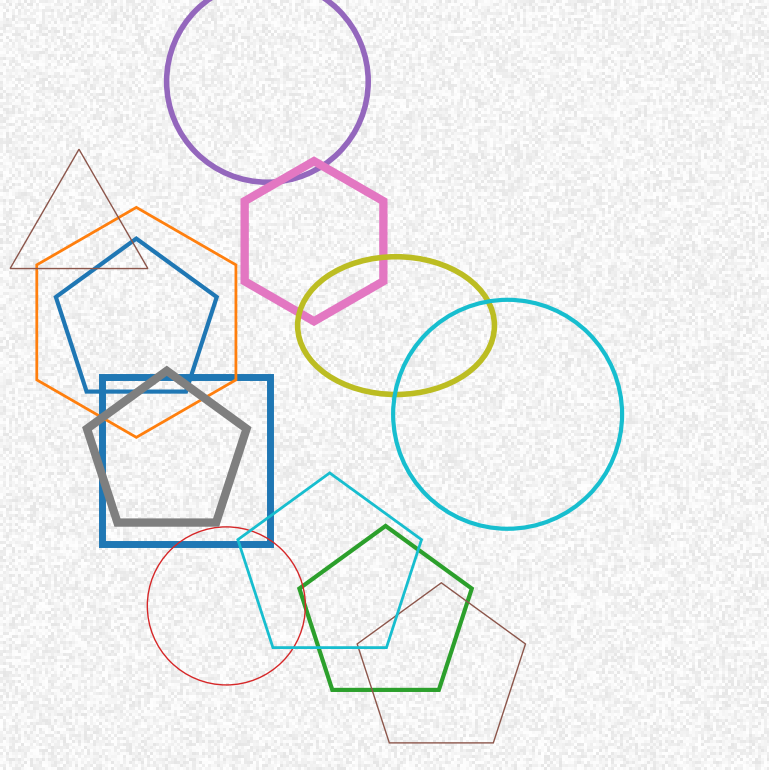[{"shape": "pentagon", "thickness": 1.5, "radius": 0.55, "center": [0.177, 0.58]}, {"shape": "square", "thickness": 2.5, "radius": 0.54, "center": [0.241, 0.402]}, {"shape": "hexagon", "thickness": 1, "radius": 0.75, "center": [0.177, 0.581]}, {"shape": "pentagon", "thickness": 1.5, "radius": 0.59, "center": [0.501, 0.199]}, {"shape": "circle", "thickness": 0.5, "radius": 0.51, "center": [0.294, 0.213]}, {"shape": "circle", "thickness": 2, "radius": 0.65, "center": [0.347, 0.894]}, {"shape": "triangle", "thickness": 0.5, "radius": 0.52, "center": [0.103, 0.703]}, {"shape": "pentagon", "thickness": 0.5, "radius": 0.57, "center": [0.573, 0.128]}, {"shape": "hexagon", "thickness": 3, "radius": 0.52, "center": [0.408, 0.687]}, {"shape": "pentagon", "thickness": 3, "radius": 0.54, "center": [0.217, 0.41]}, {"shape": "oval", "thickness": 2, "radius": 0.64, "center": [0.514, 0.577]}, {"shape": "pentagon", "thickness": 1, "radius": 0.63, "center": [0.428, 0.26]}, {"shape": "circle", "thickness": 1.5, "radius": 0.74, "center": [0.659, 0.462]}]